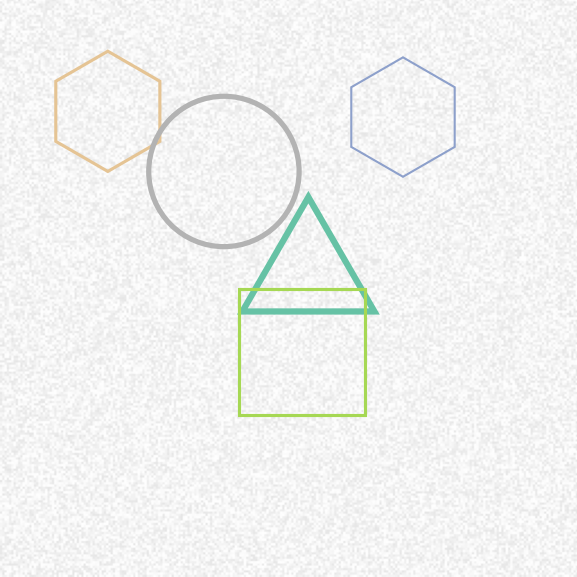[{"shape": "triangle", "thickness": 3, "radius": 0.66, "center": [0.534, 0.526]}, {"shape": "hexagon", "thickness": 1, "radius": 0.52, "center": [0.698, 0.796]}, {"shape": "square", "thickness": 1.5, "radius": 0.54, "center": [0.523, 0.389]}, {"shape": "hexagon", "thickness": 1.5, "radius": 0.52, "center": [0.187, 0.806]}, {"shape": "circle", "thickness": 2.5, "radius": 0.65, "center": [0.388, 0.702]}]